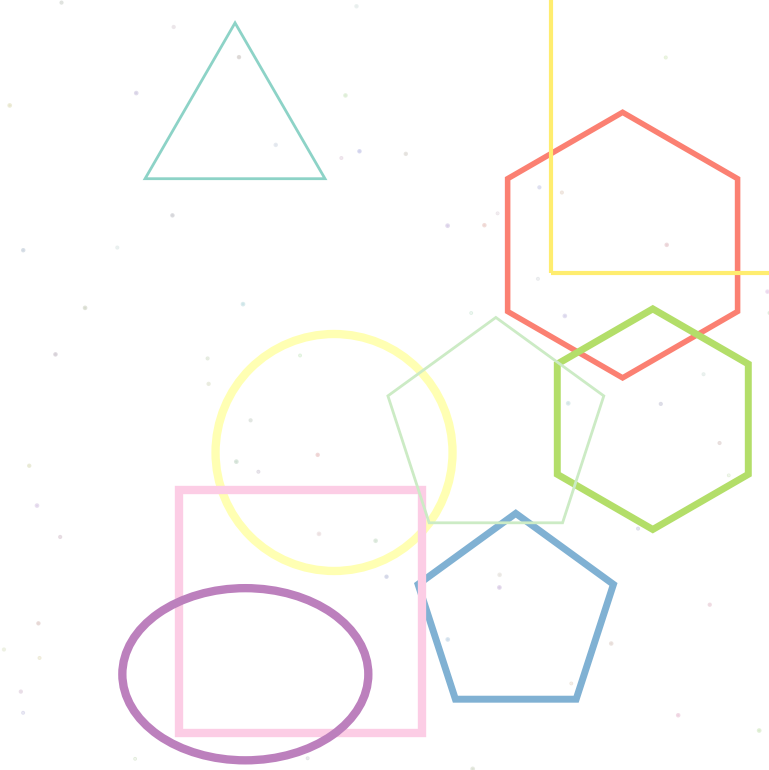[{"shape": "triangle", "thickness": 1, "radius": 0.67, "center": [0.305, 0.835]}, {"shape": "circle", "thickness": 3, "radius": 0.77, "center": [0.434, 0.412]}, {"shape": "hexagon", "thickness": 2, "radius": 0.86, "center": [0.809, 0.682]}, {"shape": "pentagon", "thickness": 2.5, "radius": 0.67, "center": [0.67, 0.2]}, {"shape": "hexagon", "thickness": 2.5, "radius": 0.72, "center": [0.848, 0.456]}, {"shape": "square", "thickness": 3, "radius": 0.79, "center": [0.39, 0.206]}, {"shape": "oval", "thickness": 3, "radius": 0.8, "center": [0.319, 0.124]}, {"shape": "pentagon", "thickness": 1, "radius": 0.74, "center": [0.644, 0.44]}, {"shape": "square", "thickness": 1.5, "radius": 0.9, "center": [0.896, 0.826]}]